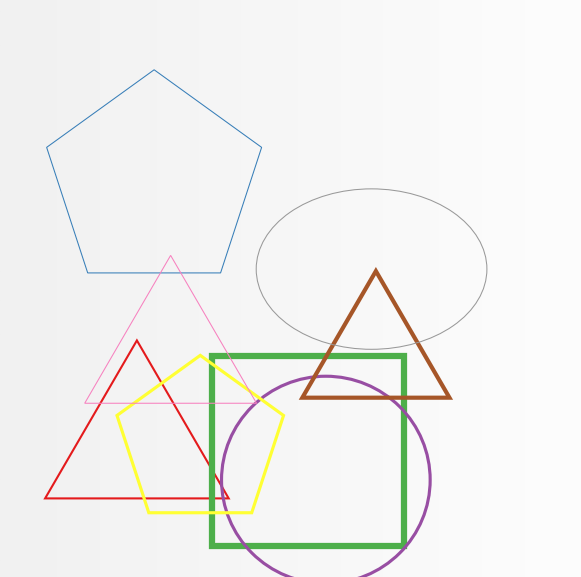[{"shape": "triangle", "thickness": 1, "radius": 0.91, "center": [0.236, 0.227]}, {"shape": "pentagon", "thickness": 0.5, "radius": 0.97, "center": [0.265, 0.684]}, {"shape": "square", "thickness": 3, "radius": 0.82, "center": [0.53, 0.219]}, {"shape": "circle", "thickness": 1.5, "radius": 0.9, "center": [0.561, 0.168]}, {"shape": "pentagon", "thickness": 1.5, "radius": 0.75, "center": [0.345, 0.233]}, {"shape": "triangle", "thickness": 2, "radius": 0.73, "center": [0.647, 0.384]}, {"shape": "triangle", "thickness": 0.5, "radius": 0.85, "center": [0.294, 0.386]}, {"shape": "oval", "thickness": 0.5, "radius": 0.99, "center": [0.639, 0.533]}]